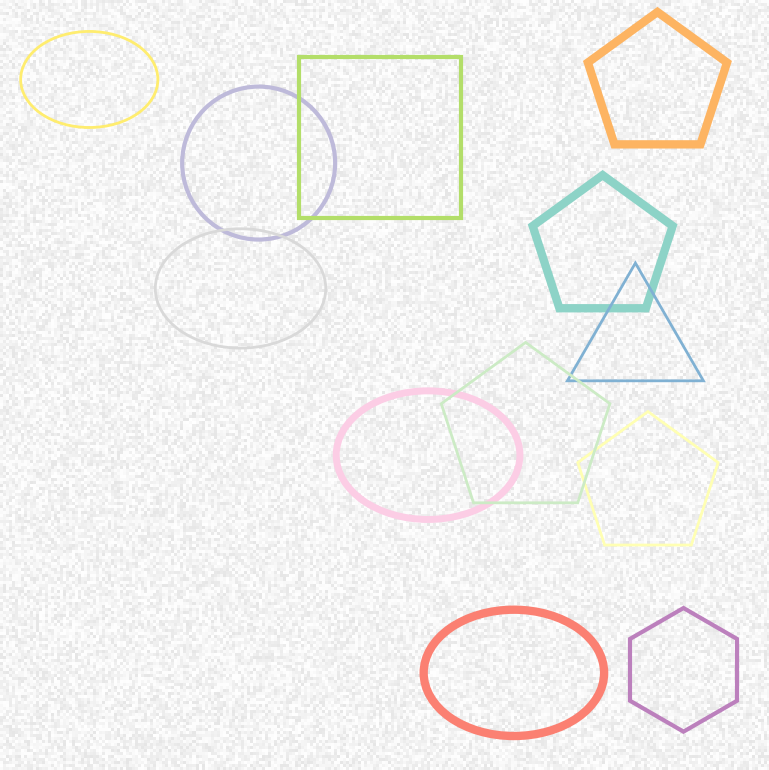[{"shape": "pentagon", "thickness": 3, "radius": 0.48, "center": [0.783, 0.677]}, {"shape": "pentagon", "thickness": 1, "radius": 0.48, "center": [0.842, 0.37]}, {"shape": "circle", "thickness": 1.5, "radius": 0.5, "center": [0.336, 0.788]}, {"shape": "oval", "thickness": 3, "radius": 0.59, "center": [0.667, 0.126]}, {"shape": "triangle", "thickness": 1, "radius": 0.51, "center": [0.825, 0.556]}, {"shape": "pentagon", "thickness": 3, "radius": 0.48, "center": [0.854, 0.889]}, {"shape": "square", "thickness": 1.5, "radius": 0.52, "center": [0.493, 0.822]}, {"shape": "oval", "thickness": 2.5, "radius": 0.6, "center": [0.556, 0.409]}, {"shape": "oval", "thickness": 1, "radius": 0.55, "center": [0.312, 0.625]}, {"shape": "hexagon", "thickness": 1.5, "radius": 0.4, "center": [0.888, 0.13]}, {"shape": "pentagon", "thickness": 1, "radius": 0.58, "center": [0.683, 0.44]}, {"shape": "oval", "thickness": 1, "radius": 0.45, "center": [0.116, 0.897]}]